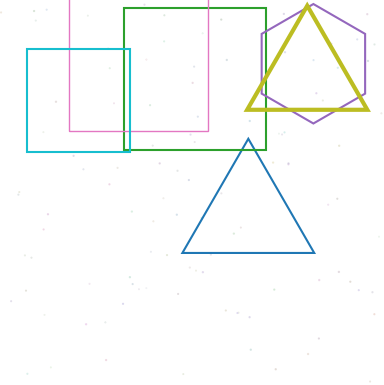[{"shape": "triangle", "thickness": 1.5, "radius": 0.99, "center": [0.645, 0.442]}, {"shape": "square", "thickness": 1.5, "radius": 0.92, "center": [0.507, 0.794]}, {"shape": "hexagon", "thickness": 1.5, "radius": 0.78, "center": [0.814, 0.834]}, {"shape": "square", "thickness": 1, "radius": 0.9, "center": [0.36, 0.842]}, {"shape": "triangle", "thickness": 3, "radius": 0.9, "center": [0.798, 0.805]}, {"shape": "square", "thickness": 1.5, "radius": 0.67, "center": [0.204, 0.739]}]